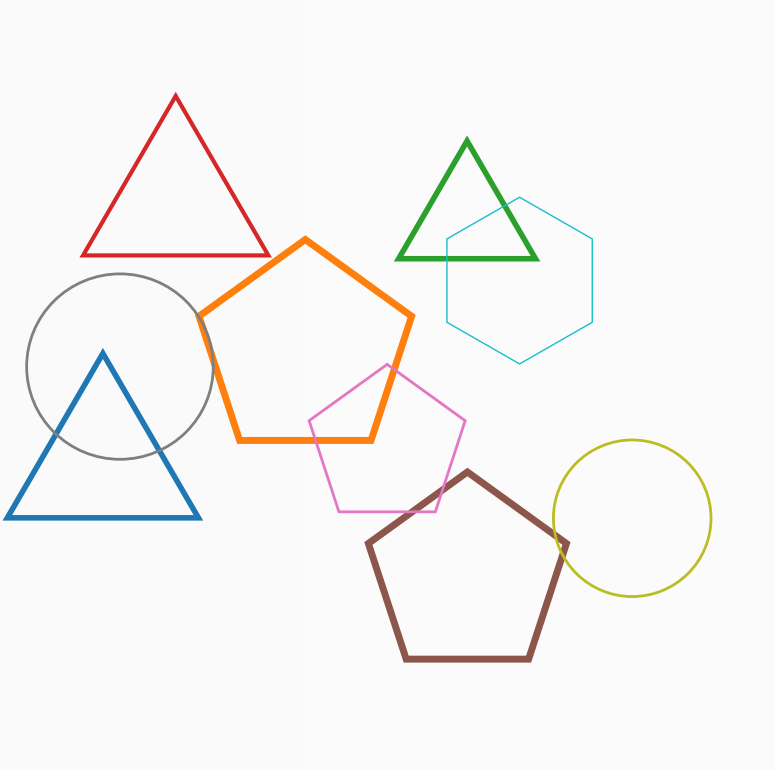[{"shape": "triangle", "thickness": 2, "radius": 0.71, "center": [0.133, 0.399]}, {"shape": "pentagon", "thickness": 2.5, "radius": 0.72, "center": [0.394, 0.545]}, {"shape": "triangle", "thickness": 2, "radius": 0.51, "center": [0.603, 0.715]}, {"shape": "triangle", "thickness": 1.5, "radius": 0.69, "center": [0.227, 0.737]}, {"shape": "pentagon", "thickness": 2.5, "radius": 0.67, "center": [0.603, 0.253]}, {"shape": "pentagon", "thickness": 1, "radius": 0.53, "center": [0.5, 0.421]}, {"shape": "circle", "thickness": 1, "radius": 0.6, "center": [0.155, 0.524]}, {"shape": "circle", "thickness": 1, "radius": 0.51, "center": [0.816, 0.327]}, {"shape": "hexagon", "thickness": 0.5, "radius": 0.54, "center": [0.67, 0.636]}]